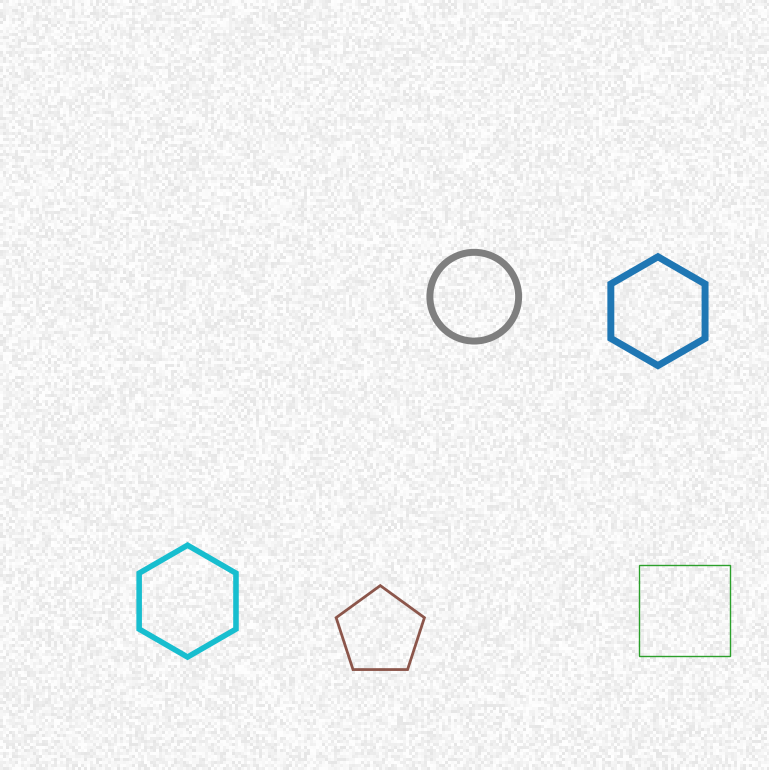[{"shape": "hexagon", "thickness": 2.5, "radius": 0.35, "center": [0.854, 0.596]}, {"shape": "square", "thickness": 0.5, "radius": 0.3, "center": [0.889, 0.208]}, {"shape": "pentagon", "thickness": 1, "radius": 0.3, "center": [0.494, 0.179]}, {"shape": "circle", "thickness": 2.5, "radius": 0.29, "center": [0.616, 0.615]}, {"shape": "hexagon", "thickness": 2, "radius": 0.36, "center": [0.244, 0.219]}]